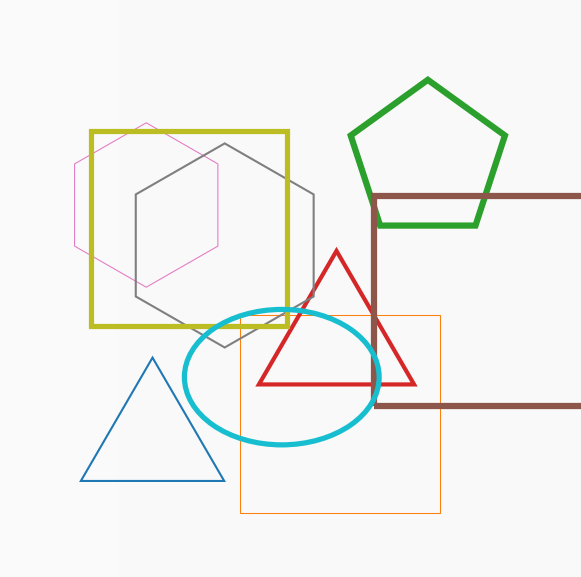[{"shape": "triangle", "thickness": 1, "radius": 0.71, "center": [0.262, 0.237]}, {"shape": "square", "thickness": 0.5, "radius": 0.86, "center": [0.585, 0.282]}, {"shape": "pentagon", "thickness": 3, "radius": 0.7, "center": [0.736, 0.721]}, {"shape": "triangle", "thickness": 2, "radius": 0.77, "center": [0.579, 0.411]}, {"shape": "square", "thickness": 3, "radius": 0.91, "center": [0.826, 0.478]}, {"shape": "hexagon", "thickness": 0.5, "radius": 0.71, "center": [0.252, 0.644]}, {"shape": "hexagon", "thickness": 1, "radius": 0.88, "center": [0.387, 0.574]}, {"shape": "square", "thickness": 2.5, "radius": 0.84, "center": [0.325, 0.603]}, {"shape": "oval", "thickness": 2.5, "radius": 0.84, "center": [0.485, 0.346]}]